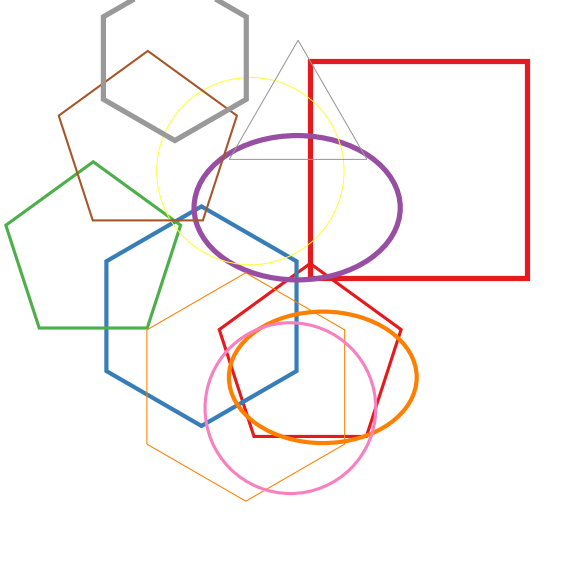[{"shape": "square", "thickness": 2.5, "radius": 0.94, "center": [0.725, 0.706]}, {"shape": "pentagon", "thickness": 1.5, "radius": 0.83, "center": [0.537, 0.377]}, {"shape": "hexagon", "thickness": 2, "radius": 0.95, "center": [0.349, 0.452]}, {"shape": "pentagon", "thickness": 1.5, "radius": 0.8, "center": [0.161, 0.56]}, {"shape": "oval", "thickness": 2.5, "radius": 0.89, "center": [0.515, 0.639]}, {"shape": "hexagon", "thickness": 0.5, "radius": 0.99, "center": [0.426, 0.329]}, {"shape": "oval", "thickness": 2, "radius": 0.81, "center": [0.559, 0.346]}, {"shape": "circle", "thickness": 0.5, "radius": 0.81, "center": [0.434, 0.703]}, {"shape": "pentagon", "thickness": 1, "radius": 0.81, "center": [0.256, 0.749]}, {"shape": "circle", "thickness": 1.5, "radius": 0.74, "center": [0.503, 0.292]}, {"shape": "triangle", "thickness": 0.5, "radius": 0.69, "center": [0.516, 0.792]}, {"shape": "hexagon", "thickness": 2.5, "radius": 0.71, "center": [0.303, 0.899]}]